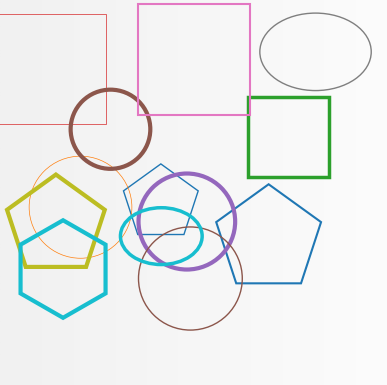[{"shape": "pentagon", "thickness": 1, "radius": 0.51, "center": [0.415, 0.473]}, {"shape": "pentagon", "thickness": 1.5, "radius": 0.71, "center": [0.693, 0.379]}, {"shape": "circle", "thickness": 0.5, "radius": 0.66, "center": [0.208, 0.462]}, {"shape": "square", "thickness": 2.5, "radius": 0.52, "center": [0.744, 0.645]}, {"shape": "square", "thickness": 0.5, "radius": 0.72, "center": [0.131, 0.821]}, {"shape": "circle", "thickness": 3, "radius": 0.62, "center": [0.482, 0.425]}, {"shape": "circle", "thickness": 3, "radius": 0.51, "center": [0.285, 0.664]}, {"shape": "circle", "thickness": 1, "radius": 0.67, "center": [0.491, 0.277]}, {"shape": "square", "thickness": 1.5, "radius": 0.72, "center": [0.501, 0.846]}, {"shape": "oval", "thickness": 1, "radius": 0.72, "center": [0.814, 0.865]}, {"shape": "pentagon", "thickness": 3, "radius": 0.66, "center": [0.144, 0.414]}, {"shape": "hexagon", "thickness": 3, "radius": 0.63, "center": [0.163, 0.301]}, {"shape": "oval", "thickness": 2.5, "radius": 0.53, "center": [0.416, 0.387]}]